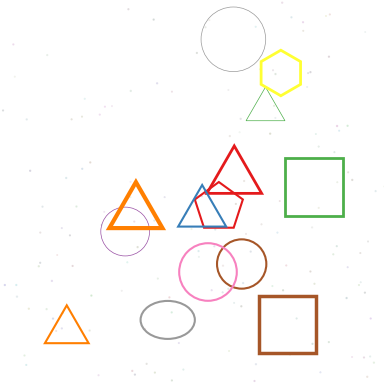[{"shape": "triangle", "thickness": 2, "radius": 0.41, "center": [0.608, 0.539]}, {"shape": "pentagon", "thickness": 1.5, "radius": 0.33, "center": [0.568, 0.462]}, {"shape": "triangle", "thickness": 1.5, "radius": 0.36, "center": [0.525, 0.447]}, {"shape": "square", "thickness": 2, "radius": 0.38, "center": [0.817, 0.515]}, {"shape": "triangle", "thickness": 0.5, "radius": 0.29, "center": [0.69, 0.716]}, {"shape": "circle", "thickness": 0.5, "radius": 0.32, "center": [0.325, 0.399]}, {"shape": "triangle", "thickness": 1.5, "radius": 0.33, "center": [0.173, 0.141]}, {"shape": "triangle", "thickness": 3, "radius": 0.4, "center": [0.353, 0.447]}, {"shape": "hexagon", "thickness": 2, "radius": 0.3, "center": [0.729, 0.81]}, {"shape": "square", "thickness": 2.5, "radius": 0.37, "center": [0.748, 0.158]}, {"shape": "circle", "thickness": 1.5, "radius": 0.32, "center": [0.628, 0.314]}, {"shape": "circle", "thickness": 1.5, "radius": 0.37, "center": [0.54, 0.294]}, {"shape": "circle", "thickness": 0.5, "radius": 0.42, "center": [0.606, 0.898]}, {"shape": "oval", "thickness": 1.5, "radius": 0.35, "center": [0.436, 0.169]}]